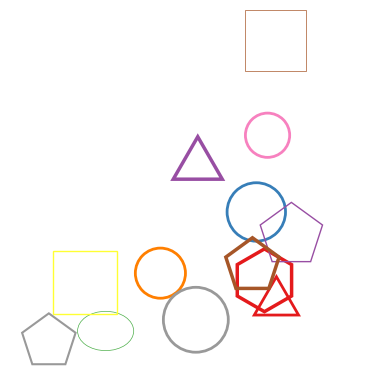[{"shape": "triangle", "thickness": 2, "radius": 0.33, "center": [0.718, 0.215]}, {"shape": "hexagon", "thickness": 2.5, "radius": 0.41, "center": [0.687, 0.272]}, {"shape": "circle", "thickness": 2, "radius": 0.38, "center": [0.666, 0.449]}, {"shape": "oval", "thickness": 0.5, "radius": 0.36, "center": [0.274, 0.14]}, {"shape": "pentagon", "thickness": 1, "radius": 0.43, "center": [0.757, 0.389]}, {"shape": "triangle", "thickness": 2.5, "radius": 0.37, "center": [0.514, 0.571]}, {"shape": "circle", "thickness": 2, "radius": 0.33, "center": [0.417, 0.29]}, {"shape": "square", "thickness": 1, "radius": 0.41, "center": [0.221, 0.266]}, {"shape": "square", "thickness": 0.5, "radius": 0.4, "center": [0.716, 0.895]}, {"shape": "pentagon", "thickness": 2.5, "radius": 0.36, "center": [0.656, 0.31]}, {"shape": "circle", "thickness": 2, "radius": 0.29, "center": [0.695, 0.649]}, {"shape": "pentagon", "thickness": 1.5, "radius": 0.37, "center": [0.127, 0.113]}, {"shape": "circle", "thickness": 2, "radius": 0.42, "center": [0.509, 0.169]}]